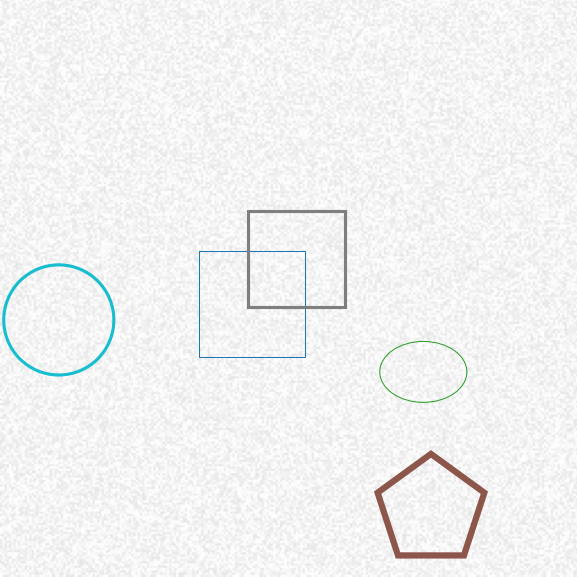[{"shape": "square", "thickness": 0.5, "radius": 0.46, "center": [0.436, 0.473]}, {"shape": "oval", "thickness": 0.5, "radius": 0.38, "center": [0.733, 0.355]}, {"shape": "pentagon", "thickness": 3, "radius": 0.49, "center": [0.746, 0.116]}, {"shape": "square", "thickness": 1.5, "radius": 0.42, "center": [0.514, 0.551]}, {"shape": "circle", "thickness": 1.5, "radius": 0.48, "center": [0.102, 0.445]}]